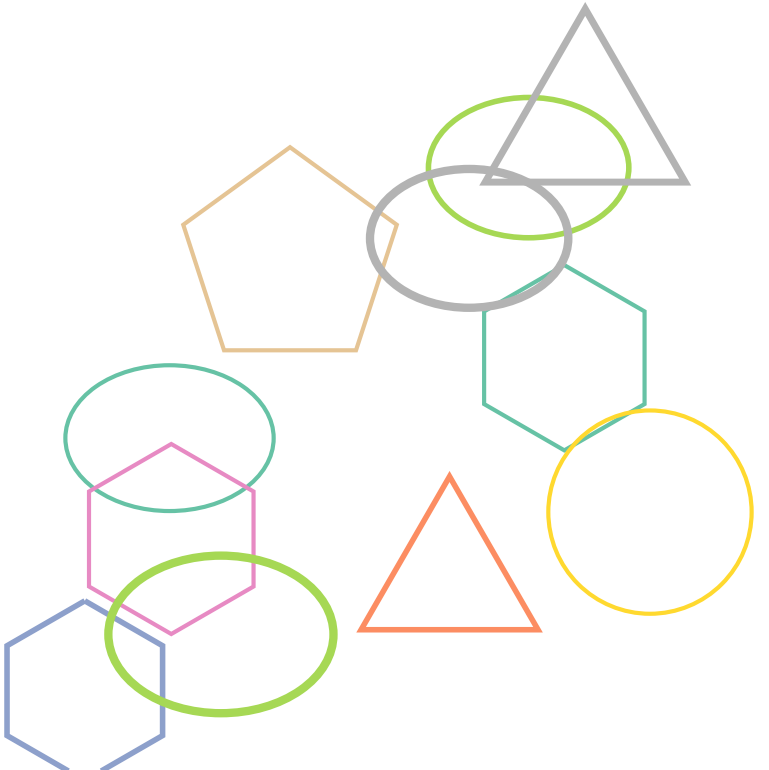[{"shape": "oval", "thickness": 1.5, "radius": 0.68, "center": [0.22, 0.431]}, {"shape": "hexagon", "thickness": 1.5, "radius": 0.6, "center": [0.733, 0.535]}, {"shape": "triangle", "thickness": 2, "radius": 0.66, "center": [0.584, 0.249]}, {"shape": "hexagon", "thickness": 2, "radius": 0.58, "center": [0.11, 0.103]}, {"shape": "hexagon", "thickness": 1.5, "radius": 0.62, "center": [0.222, 0.3]}, {"shape": "oval", "thickness": 2, "radius": 0.65, "center": [0.687, 0.782]}, {"shape": "oval", "thickness": 3, "radius": 0.73, "center": [0.287, 0.176]}, {"shape": "circle", "thickness": 1.5, "radius": 0.66, "center": [0.844, 0.335]}, {"shape": "pentagon", "thickness": 1.5, "radius": 0.73, "center": [0.377, 0.663]}, {"shape": "oval", "thickness": 3, "radius": 0.64, "center": [0.609, 0.69]}, {"shape": "triangle", "thickness": 2.5, "radius": 0.75, "center": [0.76, 0.838]}]